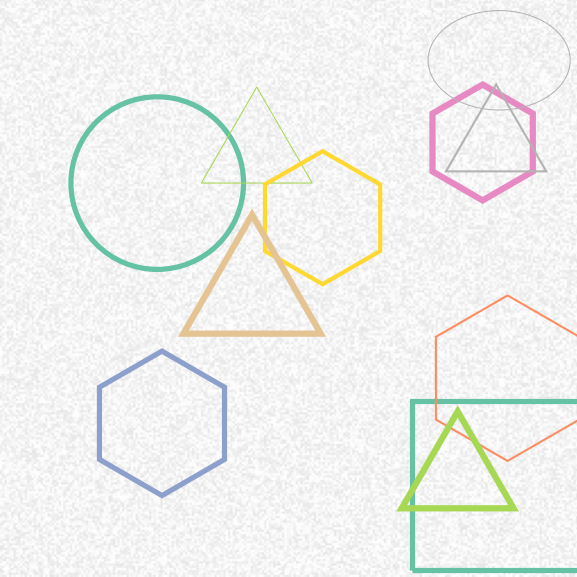[{"shape": "square", "thickness": 2.5, "radius": 0.73, "center": [0.859, 0.159]}, {"shape": "circle", "thickness": 2.5, "radius": 0.75, "center": [0.272, 0.682]}, {"shape": "hexagon", "thickness": 1, "radius": 0.72, "center": [0.879, 0.344]}, {"shape": "hexagon", "thickness": 2.5, "radius": 0.63, "center": [0.28, 0.266]}, {"shape": "hexagon", "thickness": 3, "radius": 0.5, "center": [0.836, 0.752]}, {"shape": "triangle", "thickness": 0.5, "radius": 0.55, "center": [0.445, 0.738]}, {"shape": "triangle", "thickness": 3, "radius": 0.56, "center": [0.792, 0.175]}, {"shape": "hexagon", "thickness": 2, "radius": 0.58, "center": [0.559, 0.622]}, {"shape": "triangle", "thickness": 3, "radius": 0.69, "center": [0.437, 0.49]}, {"shape": "oval", "thickness": 0.5, "radius": 0.61, "center": [0.864, 0.895]}, {"shape": "triangle", "thickness": 1, "radius": 0.5, "center": [0.859, 0.753]}]